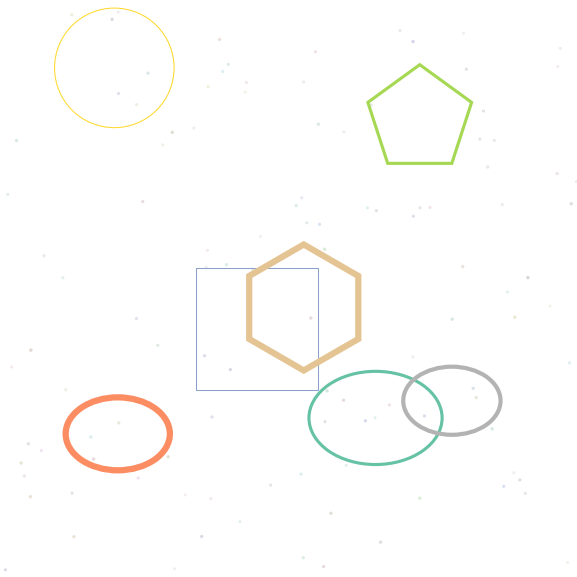[{"shape": "oval", "thickness": 1.5, "radius": 0.58, "center": [0.65, 0.275]}, {"shape": "oval", "thickness": 3, "radius": 0.45, "center": [0.204, 0.248]}, {"shape": "square", "thickness": 0.5, "radius": 0.53, "center": [0.445, 0.43]}, {"shape": "pentagon", "thickness": 1.5, "radius": 0.47, "center": [0.727, 0.793]}, {"shape": "circle", "thickness": 0.5, "radius": 0.52, "center": [0.198, 0.882]}, {"shape": "hexagon", "thickness": 3, "radius": 0.55, "center": [0.526, 0.467]}, {"shape": "oval", "thickness": 2, "radius": 0.42, "center": [0.782, 0.305]}]